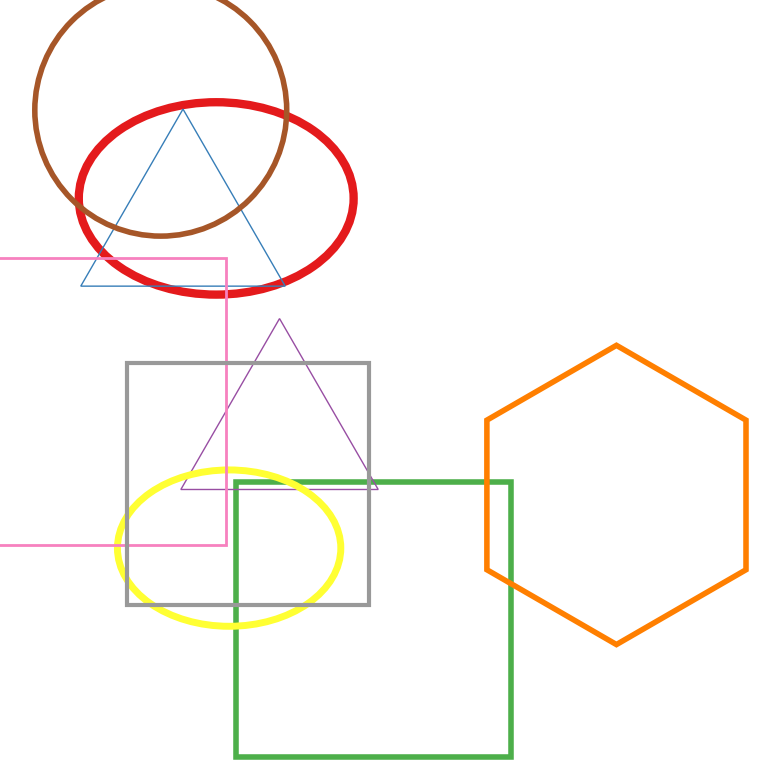[{"shape": "oval", "thickness": 3, "radius": 0.89, "center": [0.281, 0.742]}, {"shape": "triangle", "thickness": 0.5, "radius": 0.77, "center": [0.238, 0.705]}, {"shape": "square", "thickness": 2, "radius": 0.89, "center": [0.485, 0.195]}, {"shape": "triangle", "thickness": 0.5, "radius": 0.74, "center": [0.363, 0.438]}, {"shape": "hexagon", "thickness": 2, "radius": 0.97, "center": [0.801, 0.357]}, {"shape": "oval", "thickness": 2.5, "radius": 0.73, "center": [0.298, 0.288]}, {"shape": "circle", "thickness": 2, "radius": 0.82, "center": [0.209, 0.857]}, {"shape": "square", "thickness": 1, "radius": 0.93, "center": [0.107, 0.478]}, {"shape": "square", "thickness": 1.5, "radius": 0.78, "center": [0.322, 0.372]}]